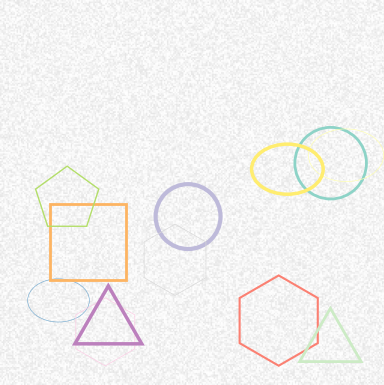[{"shape": "circle", "thickness": 2, "radius": 0.46, "center": [0.859, 0.576]}, {"shape": "oval", "thickness": 0.5, "radius": 0.49, "center": [0.899, 0.597]}, {"shape": "circle", "thickness": 3, "radius": 0.42, "center": [0.489, 0.437]}, {"shape": "hexagon", "thickness": 1.5, "radius": 0.59, "center": [0.724, 0.167]}, {"shape": "oval", "thickness": 0.5, "radius": 0.4, "center": [0.152, 0.22]}, {"shape": "square", "thickness": 2, "radius": 0.5, "center": [0.229, 0.371]}, {"shape": "pentagon", "thickness": 1, "radius": 0.43, "center": [0.174, 0.482]}, {"shape": "hexagon", "thickness": 0.5, "radius": 0.44, "center": [0.273, 0.138]}, {"shape": "hexagon", "thickness": 0.5, "radius": 0.46, "center": [0.455, 0.325]}, {"shape": "triangle", "thickness": 2.5, "radius": 0.5, "center": [0.281, 0.157]}, {"shape": "triangle", "thickness": 2, "radius": 0.46, "center": [0.858, 0.107]}, {"shape": "oval", "thickness": 2.5, "radius": 0.46, "center": [0.746, 0.561]}]